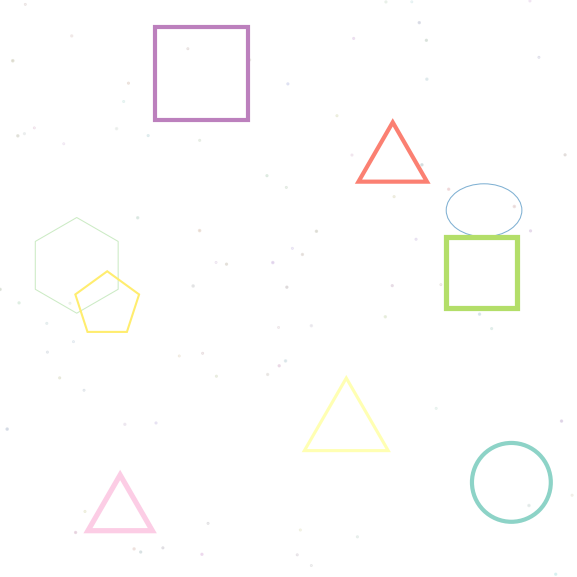[{"shape": "circle", "thickness": 2, "radius": 0.34, "center": [0.886, 0.164]}, {"shape": "triangle", "thickness": 1.5, "radius": 0.42, "center": [0.6, 0.261]}, {"shape": "triangle", "thickness": 2, "radius": 0.34, "center": [0.68, 0.719]}, {"shape": "oval", "thickness": 0.5, "radius": 0.33, "center": [0.838, 0.635]}, {"shape": "square", "thickness": 2.5, "radius": 0.31, "center": [0.834, 0.527]}, {"shape": "triangle", "thickness": 2.5, "radius": 0.32, "center": [0.208, 0.112]}, {"shape": "square", "thickness": 2, "radius": 0.4, "center": [0.349, 0.872]}, {"shape": "hexagon", "thickness": 0.5, "radius": 0.41, "center": [0.133, 0.54]}, {"shape": "pentagon", "thickness": 1, "radius": 0.29, "center": [0.186, 0.471]}]